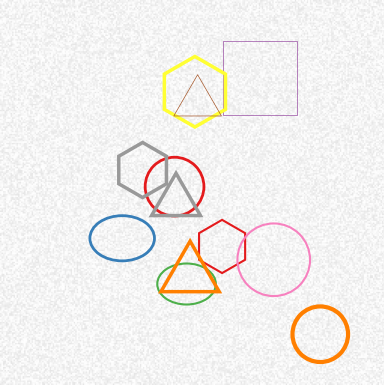[{"shape": "hexagon", "thickness": 1.5, "radius": 0.35, "center": [0.577, 0.36]}, {"shape": "circle", "thickness": 2, "radius": 0.38, "center": [0.453, 0.515]}, {"shape": "oval", "thickness": 2, "radius": 0.42, "center": [0.317, 0.381]}, {"shape": "oval", "thickness": 1.5, "radius": 0.38, "center": [0.485, 0.262]}, {"shape": "square", "thickness": 0.5, "radius": 0.48, "center": [0.675, 0.798]}, {"shape": "triangle", "thickness": 2.5, "radius": 0.44, "center": [0.494, 0.286]}, {"shape": "circle", "thickness": 3, "radius": 0.36, "center": [0.832, 0.132]}, {"shape": "hexagon", "thickness": 2.5, "radius": 0.46, "center": [0.506, 0.762]}, {"shape": "triangle", "thickness": 0.5, "radius": 0.36, "center": [0.513, 0.734]}, {"shape": "circle", "thickness": 1.5, "radius": 0.47, "center": [0.711, 0.325]}, {"shape": "triangle", "thickness": 2.5, "radius": 0.37, "center": [0.457, 0.477]}, {"shape": "hexagon", "thickness": 2.5, "radius": 0.36, "center": [0.37, 0.558]}]